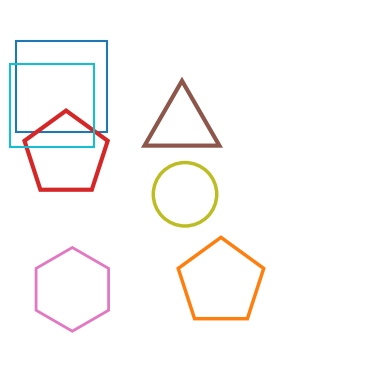[{"shape": "square", "thickness": 1.5, "radius": 0.59, "center": [0.16, 0.776]}, {"shape": "pentagon", "thickness": 2.5, "radius": 0.58, "center": [0.574, 0.267]}, {"shape": "pentagon", "thickness": 3, "radius": 0.57, "center": [0.172, 0.599]}, {"shape": "triangle", "thickness": 3, "radius": 0.56, "center": [0.473, 0.678]}, {"shape": "hexagon", "thickness": 2, "radius": 0.54, "center": [0.188, 0.248]}, {"shape": "circle", "thickness": 2.5, "radius": 0.41, "center": [0.481, 0.495]}, {"shape": "square", "thickness": 1.5, "radius": 0.54, "center": [0.135, 0.726]}]